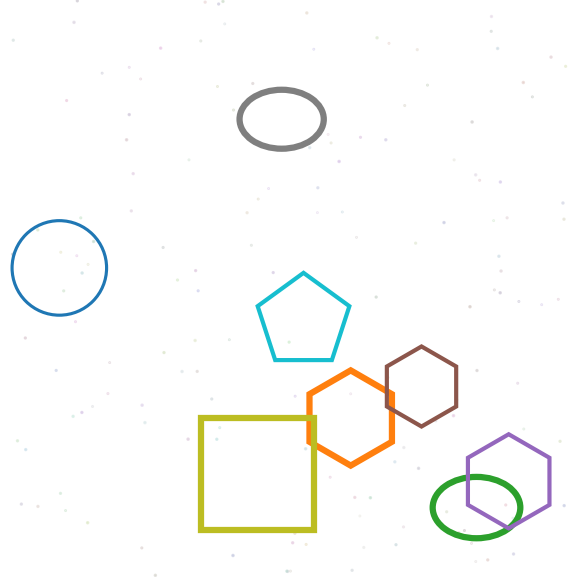[{"shape": "circle", "thickness": 1.5, "radius": 0.41, "center": [0.103, 0.535]}, {"shape": "hexagon", "thickness": 3, "radius": 0.41, "center": [0.607, 0.275]}, {"shape": "oval", "thickness": 3, "radius": 0.38, "center": [0.825, 0.12]}, {"shape": "hexagon", "thickness": 2, "radius": 0.41, "center": [0.881, 0.166]}, {"shape": "hexagon", "thickness": 2, "radius": 0.35, "center": [0.73, 0.33]}, {"shape": "oval", "thickness": 3, "radius": 0.36, "center": [0.488, 0.793]}, {"shape": "square", "thickness": 3, "radius": 0.49, "center": [0.446, 0.178]}, {"shape": "pentagon", "thickness": 2, "radius": 0.42, "center": [0.526, 0.443]}]